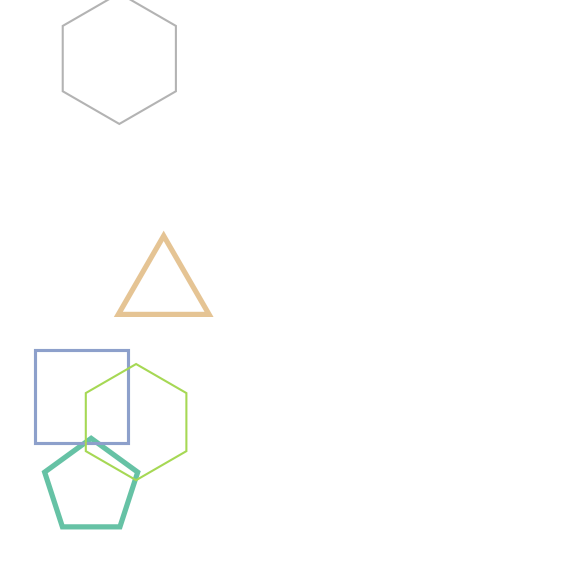[{"shape": "pentagon", "thickness": 2.5, "radius": 0.42, "center": [0.158, 0.155]}, {"shape": "square", "thickness": 1.5, "radius": 0.4, "center": [0.142, 0.313]}, {"shape": "hexagon", "thickness": 1, "radius": 0.5, "center": [0.236, 0.268]}, {"shape": "triangle", "thickness": 2.5, "radius": 0.45, "center": [0.283, 0.5]}, {"shape": "hexagon", "thickness": 1, "radius": 0.57, "center": [0.207, 0.898]}]